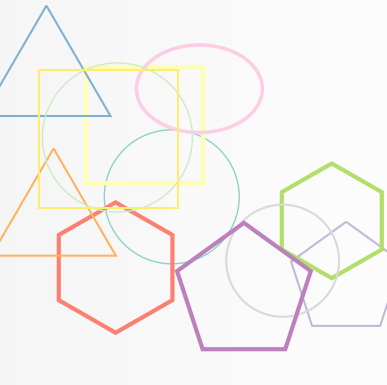[{"shape": "circle", "thickness": 1, "radius": 0.87, "center": [0.443, 0.489]}, {"shape": "square", "thickness": 3, "radius": 0.76, "center": [0.373, 0.676]}, {"shape": "pentagon", "thickness": 1.5, "radius": 0.75, "center": [0.893, 0.274]}, {"shape": "hexagon", "thickness": 3, "radius": 0.85, "center": [0.298, 0.305]}, {"shape": "triangle", "thickness": 1.5, "radius": 0.96, "center": [0.12, 0.794]}, {"shape": "triangle", "thickness": 1.5, "radius": 0.93, "center": [0.138, 0.429]}, {"shape": "hexagon", "thickness": 3, "radius": 0.74, "center": [0.856, 0.426]}, {"shape": "oval", "thickness": 2.5, "radius": 0.81, "center": [0.515, 0.769]}, {"shape": "circle", "thickness": 1.5, "radius": 0.73, "center": [0.729, 0.323]}, {"shape": "pentagon", "thickness": 3, "radius": 0.91, "center": [0.629, 0.24]}, {"shape": "circle", "thickness": 1, "radius": 0.97, "center": [0.303, 0.643]}, {"shape": "square", "thickness": 1.5, "radius": 0.9, "center": [0.281, 0.639]}]